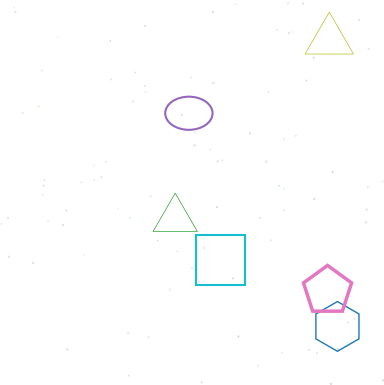[{"shape": "hexagon", "thickness": 1, "radius": 0.32, "center": [0.876, 0.152]}, {"shape": "triangle", "thickness": 0.5, "radius": 0.33, "center": [0.455, 0.432]}, {"shape": "oval", "thickness": 1.5, "radius": 0.31, "center": [0.491, 0.706]}, {"shape": "pentagon", "thickness": 2.5, "radius": 0.33, "center": [0.851, 0.245]}, {"shape": "triangle", "thickness": 0.5, "radius": 0.36, "center": [0.855, 0.896]}, {"shape": "square", "thickness": 1.5, "radius": 0.32, "center": [0.573, 0.325]}]